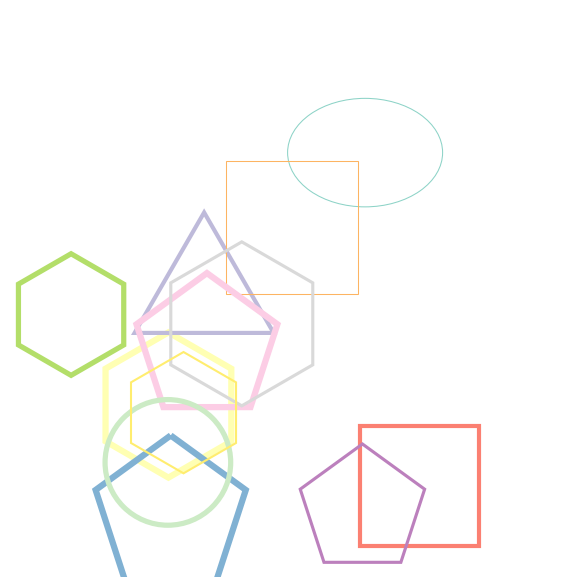[{"shape": "oval", "thickness": 0.5, "radius": 0.67, "center": [0.632, 0.735]}, {"shape": "hexagon", "thickness": 3, "radius": 0.63, "center": [0.292, 0.298]}, {"shape": "triangle", "thickness": 2, "radius": 0.7, "center": [0.353, 0.492]}, {"shape": "square", "thickness": 2, "radius": 0.52, "center": [0.726, 0.158]}, {"shape": "pentagon", "thickness": 3, "radius": 0.68, "center": [0.296, 0.108]}, {"shape": "square", "thickness": 0.5, "radius": 0.57, "center": [0.506, 0.605]}, {"shape": "hexagon", "thickness": 2.5, "radius": 0.53, "center": [0.123, 0.454]}, {"shape": "pentagon", "thickness": 3, "radius": 0.64, "center": [0.358, 0.398]}, {"shape": "hexagon", "thickness": 1.5, "radius": 0.71, "center": [0.419, 0.438]}, {"shape": "pentagon", "thickness": 1.5, "radius": 0.57, "center": [0.628, 0.117]}, {"shape": "circle", "thickness": 2.5, "radius": 0.54, "center": [0.291, 0.198]}, {"shape": "hexagon", "thickness": 1, "radius": 0.52, "center": [0.318, 0.285]}]